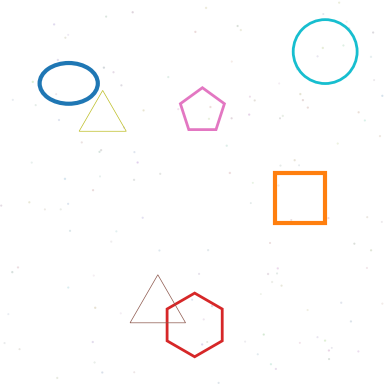[{"shape": "oval", "thickness": 3, "radius": 0.38, "center": [0.178, 0.783]}, {"shape": "square", "thickness": 3, "radius": 0.33, "center": [0.78, 0.486]}, {"shape": "hexagon", "thickness": 2, "radius": 0.41, "center": [0.506, 0.156]}, {"shape": "triangle", "thickness": 0.5, "radius": 0.42, "center": [0.41, 0.203]}, {"shape": "pentagon", "thickness": 2, "radius": 0.3, "center": [0.526, 0.712]}, {"shape": "triangle", "thickness": 0.5, "radius": 0.35, "center": [0.267, 0.694]}, {"shape": "circle", "thickness": 2, "radius": 0.42, "center": [0.845, 0.866]}]